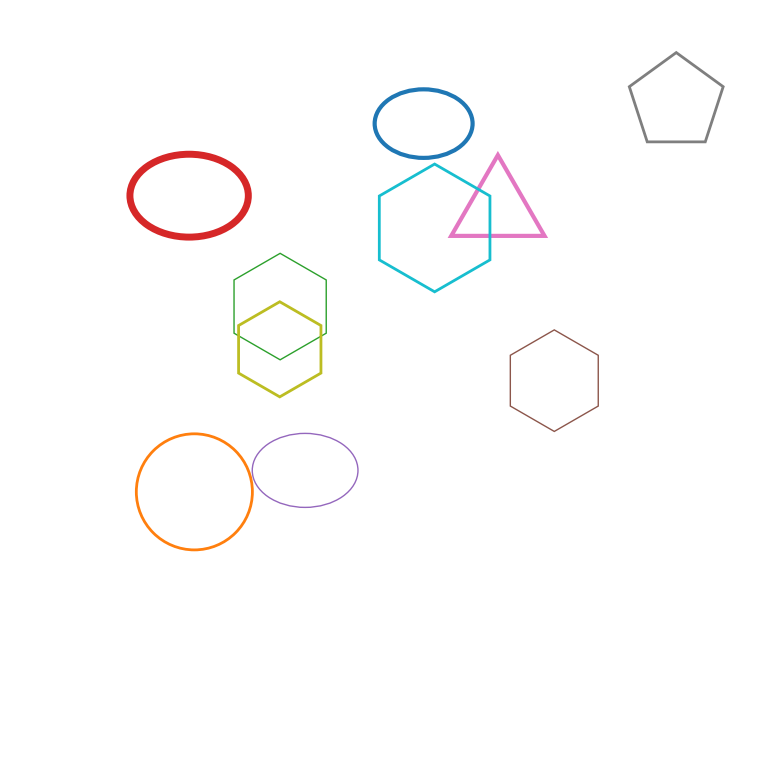[{"shape": "oval", "thickness": 1.5, "radius": 0.32, "center": [0.55, 0.839]}, {"shape": "circle", "thickness": 1, "radius": 0.38, "center": [0.252, 0.361]}, {"shape": "hexagon", "thickness": 0.5, "radius": 0.35, "center": [0.364, 0.602]}, {"shape": "oval", "thickness": 2.5, "radius": 0.38, "center": [0.246, 0.746]}, {"shape": "oval", "thickness": 0.5, "radius": 0.34, "center": [0.396, 0.389]}, {"shape": "hexagon", "thickness": 0.5, "radius": 0.33, "center": [0.72, 0.506]}, {"shape": "triangle", "thickness": 1.5, "radius": 0.35, "center": [0.647, 0.729]}, {"shape": "pentagon", "thickness": 1, "radius": 0.32, "center": [0.878, 0.868]}, {"shape": "hexagon", "thickness": 1, "radius": 0.31, "center": [0.363, 0.546]}, {"shape": "hexagon", "thickness": 1, "radius": 0.41, "center": [0.564, 0.704]}]